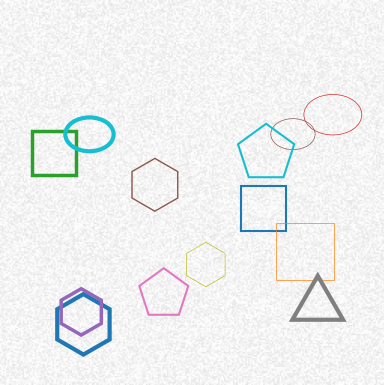[{"shape": "square", "thickness": 1.5, "radius": 0.29, "center": [0.684, 0.458]}, {"shape": "hexagon", "thickness": 3, "radius": 0.39, "center": [0.217, 0.158]}, {"shape": "square", "thickness": 0.5, "radius": 0.37, "center": [0.792, 0.347]}, {"shape": "square", "thickness": 2.5, "radius": 0.29, "center": [0.14, 0.603]}, {"shape": "oval", "thickness": 0.5, "radius": 0.38, "center": [0.865, 0.702]}, {"shape": "hexagon", "thickness": 2.5, "radius": 0.3, "center": [0.211, 0.19]}, {"shape": "hexagon", "thickness": 1, "radius": 0.34, "center": [0.402, 0.52]}, {"shape": "oval", "thickness": 0.5, "radius": 0.29, "center": [0.761, 0.652]}, {"shape": "pentagon", "thickness": 1.5, "radius": 0.33, "center": [0.425, 0.237]}, {"shape": "triangle", "thickness": 3, "radius": 0.38, "center": [0.825, 0.208]}, {"shape": "hexagon", "thickness": 0.5, "radius": 0.29, "center": [0.535, 0.313]}, {"shape": "oval", "thickness": 3, "radius": 0.31, "center": [0.232, 0.651]}, {"shape": "pentagon", "thickness": 1.5, "radius": 0.38, "center": [0.691, 0.602]}]